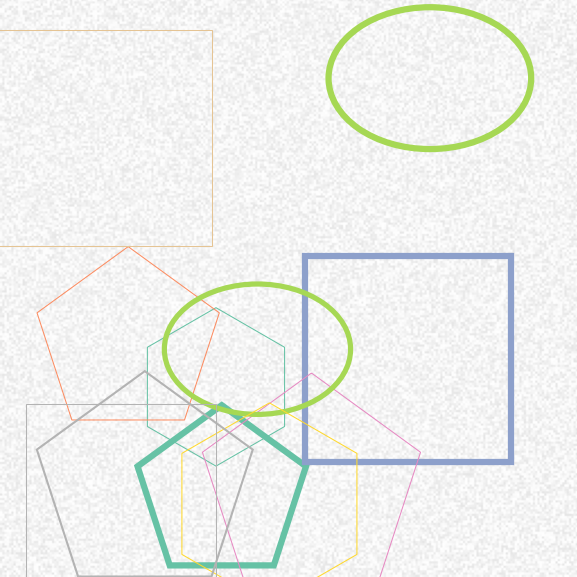[{"shape": "hexagon", "thickness": 0.5, "radius": 0.69, "center": [0.374, 0.329]}, {"shape": "pentagon", "thickness": 3, "radius": 0.77, "center": [0.384, 0.144]}, {"shape": "pentagon", "thickness": 0.5, "radius": 0.83, "center": [0.222, 0.406]}, {"shape": "square", "thickness": 3, "radius": 0.89, "center": [0.707, 0.377]}, {"shape": "pentagon", "thickness": 0.5, "radius": 0.99, "center": [0.539, 0.155]}, {"shape": "oval", "thickness": 2.5, "radius": 0.81, "center": [0.446, 0.394]}, {"shape": "oval", "thickness": 3, "radius": 0.88, "center": [0.744, 0.864]}, {"shape": "hexagon", "thickness": 0.5, "radius": 0.87, "center": [0.467, 0.127]}, {"shape": "square", "thickness": 0.5, "radius": 0.93, "center": [0.18, 0.76]}, {"shape": "pentagon", "thickness": 1, "radius": 0.98, "center": [0.251, 0.16]}, {"shape": "square", "thickness": 0.5, "radius": 0.82, "center": [0.209, 0.135]}]